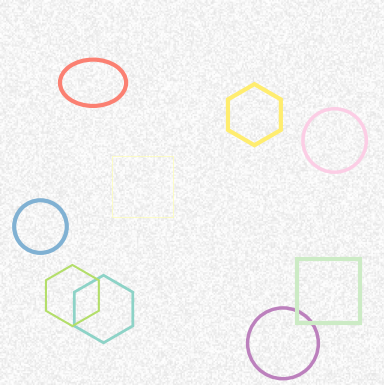[{"shape": "hexagon", "thickness": 2, "radius": 0.44, "center": [0.269, 0.197]}, {"shape": "square", "thickness": 0.5, "radius": 0.4, "center": [0.37, 0.516]}, {"shape": "oval", "thickness": 3, "radius": 0.43, "center": [0.242, 0.785]}, {"shape": "circle", "thickness": 3, "radius": 0.34, "center": [0.105, 0.412]}, {"shape": "hexagon", "thickness": 1.5, "radius": 0.4, "center": [0.188, 0.232]}, {"shape": "circle", "thickness": 2.5, "radius": 0.41, "center": [0.869, 0.635]}, {"shape": "circle", "thickness": 2.5, "radius": 0.46, "center": [0.735, 0.108]}, {"shape": "square", "thickness": 3, "radius": 0.41, "center": [0.854, 0.244]}, {"shape": "hexagon", "thickness": 3, "radius": 0.4, "center": [0.661, 0.702]}]